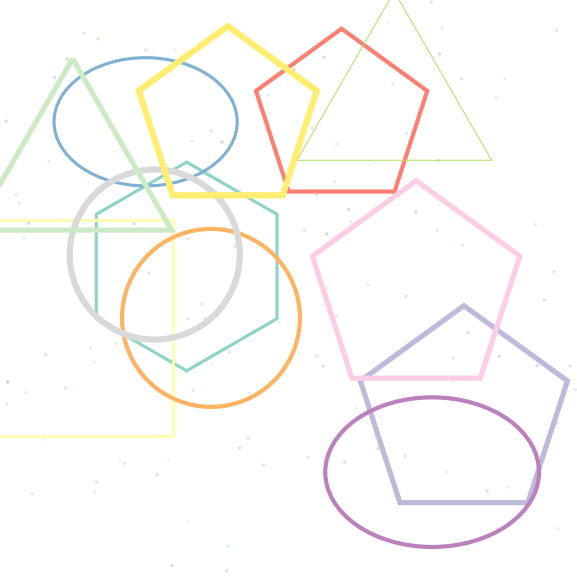[{"shape": "hexagon", "thickness": 1.5, "radius": 0.9, "center": [0.323, 0.538]}, {"shape": "square", "thickness": 1.5, "radius": 0.94, "center": [0.112, 0.432]}, {"shape": "pentagon", "thickness": 2.5, "radius": 0.94, "center": [0.803, 0.281]}, {"shape": "pentagon", "thickness": 2, "radius": 0.78, "center": [0.592, 0.794]}, {"shape": "oval", "thickness": 1.5, "radius": 0.79, "center": [0.252, 0.788]}, {"shape": "circle", "thickness": 2, "radius": 0.77, "center": [0.365, 0.449]}, {"shape": "triangle", "thickness": 0.5, "radius": 0.97, "center": [0.683, 0.819]}, {"shape": "pentagon", "thickness": 2.5, "radius": 0.94, "center": [0.721, 0.497]}, {"shape": "circle", "thickness": 3, "radius": 0.74, "center": [0.268, 0.558]}, {"shape": "oval", "thickness": 2, "radius": 0.93, "center": [0.748, 0.182]}, {"shape": "triangle", "thickness": 2.5, "radius": 0.99, "center": [0.126, 0.7]}, {"shape": "pentagon", "thickness": 3, "radius": 0.81, "center": [0.394, 0.792]}]